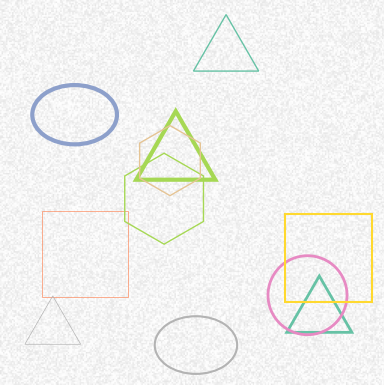[{"shape": "triangle", "thickness": 1, "radius": 0.49, "center": [0.587, 0.864]}, {"shape": "triangle", "thickness": 2, "radius": 0.49, "center": [0.829, 0.186]}, {"shape": "square", "thickness": 0.5, "radius": 0.56, "center": [0.221, 0.341]}, {"shape": "oval", "thickness": 3, "radius": 0.55, "center": [0.194, 0.702]}, {"shape": "circle", "thickness": 2, "radius": 0.51, "center": [0.799, 0.233]}, {"shape": "hexagon", "thickness": 1, "radius": 0.59, "center": [0.426, 0.484]}, {"shape": "triangle", "thickness": 3, "radius": 0.59, "center": [0.456, 0.593]}, {"shape": "square", "thickness": 1.5, "radius": 0.57, "center": [0.853, 0.329]}, {"shape": "hexagon", "thickness": 1, "radius": 0.46, "center": [0.442, 0.583]}, {"shape": "oval", "thickness": 1.5, "radius": 0.54, "center": [0.509, 0.104]}, {"shape": "triangle", "thickness": 0.5, "radius": 0.42, "center": [0.137, 0.148]}]